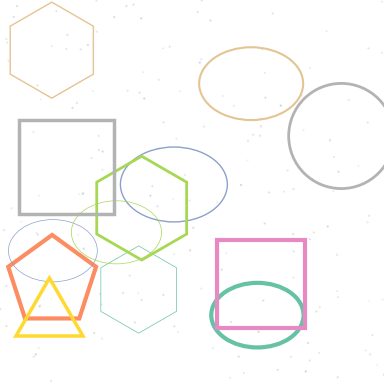[{"shape": "oval", "thickness": 3, "radius": 0.6, "center": [0.669, 0.181]}, {"shape": "hexagon", "thickness": 0.5, "radius": 0.57, "center": [0.36, 0.248]}, {"shape": "pentagon", "thickness": 3, "radius": 0.6, "center": [0.135, 0.27]}, {"shape": "oval", "thickness": 1, "radius": 0.69, "center": [0.452, 0.521]}, {"shape": "oval", "thickness": 0.5, "radius": 0.58, "center": [0.137, 0.349]}, {"shape": "square", "thickness": 3, "radius": 0.57, "center": [0.678, 0.262]}, {"shape": "hexagon", "thickness": 2, "radius": 0.67, "center": [0.368, 0.459]}, {"shape": "oval", "thickness": 0.5, "radius": 0.59, "center": [0.302, 0.397]}, {"shape": "triangle", "thickness": 2.5, "radius": 0.5, "center": [0.128, 0.177]}, {"shape": "hexagon", "thickness": 1, "radius": 0.62, "center": [0.134, 0.87]}, {"shape": "oval", "thickness": 1.5, "radius": 0.68, "center": [0.652, 0.783]}, {"shape": "circle", "thickness": 2, "radius": 0.68, "center": [0.886, 0.647]}, {"shape": "square", "thickness": 2.5, "radius": 0.61, "center": [0.172, 0.566]}]